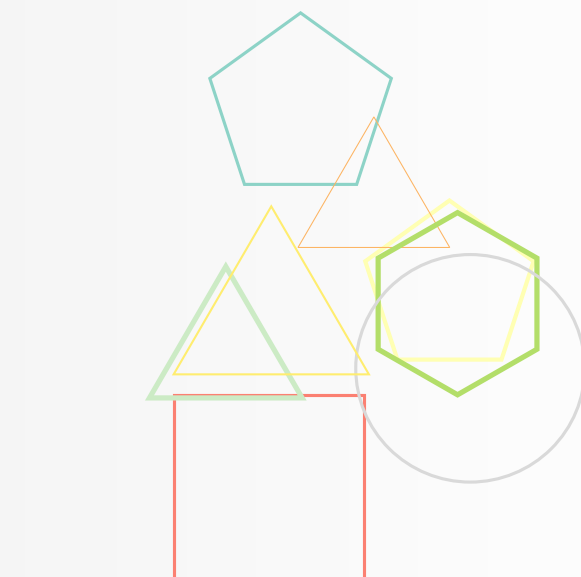[{"shape": "pentagon", "thickness": 1.5, "radius": 0.82, "center": [0.517, 0.813]}, {"shape": "pentagon", "thickness": 2, "radius": 0.76, "center": [0.773, 0.5]}, {"shape": "square", "thickness": 1.5, "radius": 0.82, "center": [0.463, 0.151]}, {"shape": "triangle", "thickness": 0.5, "radius": 0.75, "center": [0.643, 0.646]}, {"shape": "hexagon", "thickness": 2.5, "radius": 0.79, "center": [0.787, 0.473]}, {"shape": "circle", "thickness": 1.5, "radius": 0.98, "center": [0.809, 0.361]}, {"shape": "triangle", "thickness": 2.5, "radius": 0.76, "center": [0.388, 0.386]}, {"shape": "triangle", "thickness": 1, "radius": 0.97, "center": [0.467, 0.448]}]